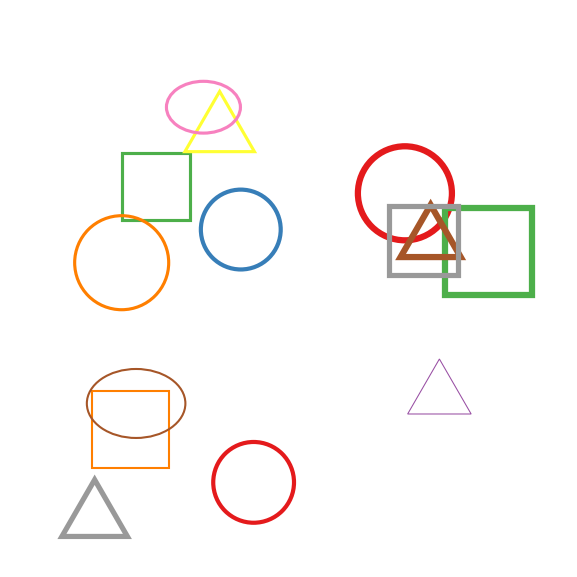[{"shape": "circle", "thickness": 2, "radius": 0.35, "center": [0.439, 0.164]}, {"shape": "circle", "thickness": 3, "radius": 0.41, "center": [0.701, 0.664]}, {"shape": "circle", "thickness": 2, "radius": 0.35, "center": [0.417, 0.602]}, {"shape": "square", "thickness": 3, "radius": 0.38, "center": [0.846, 0.564]}, {"shape": "square", "thickness": 1.5, "radius": 0.29, "center": [0.27, 0.676]}, {"shape": "triangle", "thickness": 0.5, "radius": 0.32, "center": [0.761, 0.314]}, {"shape": "circle", "thickness": 1.5, "radius": 0.41, "center": [0.211, 0.544]}, {"shape": "square", "thickness": 1, "radius": 0.33, "center": [0.226, 0.255]}, {"shape": "triangle", "thickness": 1.5, "radius": 0.35, "center": [0.38, 0.771]}, {"shape": "oval", "thickness": 1, "radius": 0.43, "center": [0.236, 0.3]}, {"shape": "triangle", "thickness": 3, "radius": 0.3, "center": [0.746, 0.584]}, {"shape": "oval", "thickness": 1.5, "radius": 0.32, "center": [0.352, 0.813]}, {"shape": "square", "thickness": 2.5, "radius": 0.3, "center": [0.733, 0.583]}, {"shape": "triangle", "thickness": 2.5, "radius": 0.33, "center": [0.164, 0.103]}]